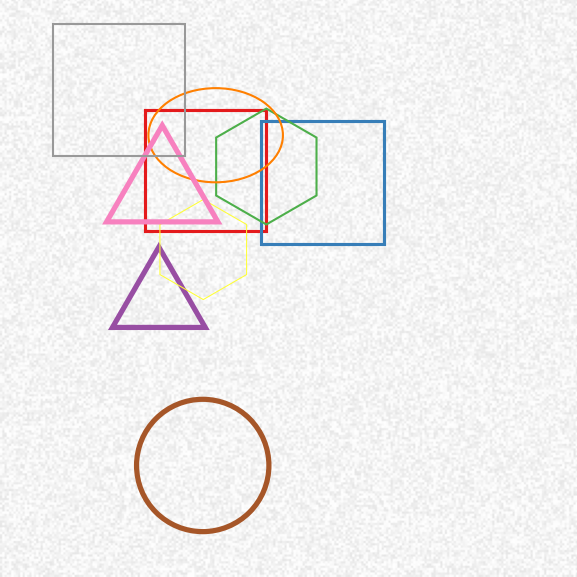[{"shape": "square", "thickness": 1.5, "radius": 0.52, "center": [0.356, 0.704]}, {"shape": "square", "thickness": 1.5, "radius": 0.53, "center": [0.558, 0.683]}, {"shape": "hexagon", "thickness": 1, "radius": 0.5, "center": [0.461, 0.711]}, {"shape": "triangle", "thickness": 2.5, "radius": 0.46, "center": [0.275, 0.479]}, {"shape": "oval", "thickness": 1, "radius": 0.58, "center": [0.373, 0.765]}, {"shape": "hexagon", "thickness": 0.5, "radius": 0.43, "center": [0.352, 0.567]}, {"shape": "circle", "thickness": 2.5, "radius": 0.57, "center": [0.351, 0.193]}, {"shape": "triangle", "thickness": 2.5, "radius": 0.56, "center": [0.281, 0.671]}, {"shape": "square", "thickness": 1, "radius": 0.57, "center": [0.206, 0.844]}]